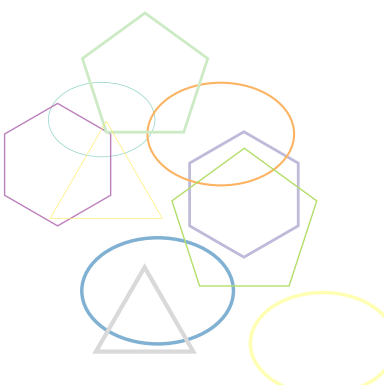[{"shape": "oval", "thickness": 0.5, "radius": 0.69, "center": [0.264, 0.689]}, {"shape": "oval", "thickness": 2.5, "radius": 0.94, "center": [0.839, 0.108]}, {"shape": "hexagon", "thickness": 2, "radius": 0.81, "center": [0.634, 0.495]}, {"shape": "oval", "thickness": 2.5, "radius": 0.98, "center": [0.409, 0.245]}, {"shape": "oval", "thickness": 1.5, "radius": 0.95, "center": [0.573, 0.652]}, {"shape": "pentagon", "thickness": 1, "radius": 0.99, "center": [0.635, 0.417]}, {"shape": "triangle", "thickness": 3, "radius": 0.73, "center": [0.376, 0.16]}, {"shape": "hexagon", "thickness": 1, "radius": 0.8, "center": [0.15, 0.572]}, {"shape": "pentagon", "thickness": 2, "radius": 0.86, "center": [0.377, 0.795]}, {"shape": "triangle", "thickness": 0.5, "radius": 0.84, "center": [0.276, 0.517]}]